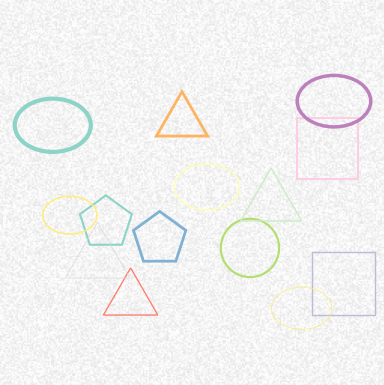[{"shape": "oval", "thickness": 3, "radius": 0.49, "center": [0.137, 0.675]}, {"shape": "pentagon", "thickness": 1.5, "radius": 0.35, "center": [0.275, 0.422]}, {"shape": "oval", "thickness": 1, "radius": 0.42, "center": [0.538, 0.514]}, {"shape": "square", "thickness": 1, "radius": 0.41, "center": [0.892, 0.263]}, {"shape": "triangle", "thickness": 1, "radius": 0.41, "center": [0.339, 0.223]}, {"shape": "pentagon", "thickness": 2, "radius": 0.36, "center": [0.415, 0.379]}, {"shape": "triangle", "thickness": 2, "radius": 0.38, "center": [0.473, 0.685]}, {"shape": "circle", "thickness": 1.5, "radius": 0.38, "center": [0.649, 0.356]}, {"shape": "square", "thickness": 1.5, "radius": 0.4, "center": [0.851, 0.614]}, {"shape": "triangle", "thickness": 0.5, "radius": 0.48, "center": [0.253, 0.326]}, {"shape": "oval", "thickness": 2.5, "radius": 0.48, "center": [0.867, 0.737]}, {"shape": "triangle", "thickness": 1, "radius": 0.46, "center": [0.704, 0.472]}, {"shape": "oval", "thickness": 0.5, "radius": 0.39, "center": [0.783, 0.199]}, {"shape": "oval", "thickness": 1, "radius": 0.35, "center": [0.181, 0.441]}]